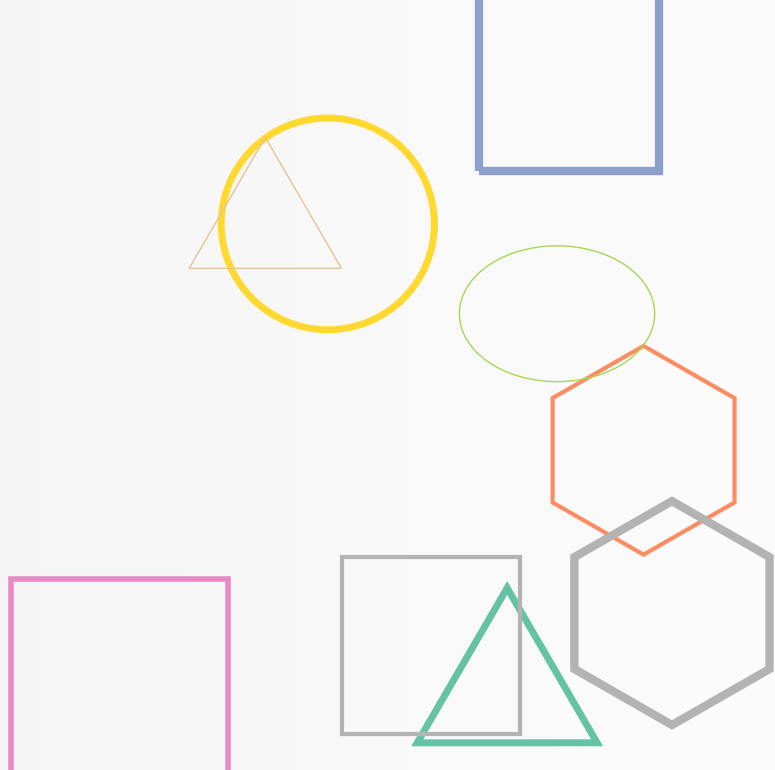[{"shape": "triangle", "thickness": 2.5, "radius": 0.67, "center": [0.654, 0.102]}, {"shape": "hexagon", "thickness": 1.5, "radius": 0.68, "center": [0.83, 0.415]}, {"shape": "square", "thickness": 3, "radius": 0.58, "center": [0.734, 0.894]}, {"shape": "square", "thickness": 2, "radius": 0.7, "center": [0.154, 0.108]}, {"shape": "oval", "thickness": 0.5, "radius": 0.63, "center": [0.719, 0.593]}, {"shape": "circle", "thickness": 2.5, "radius": 0.69, "center": [0.423, 0.709]}, {"shape": "triangle", "thickness": 0.5, "radius": 0.57, "center": [0.342, 0.708]}, {"shape": "hexagon", "thickness": 3, "radius": 0.73, "center": [0.867, 0.204]}, {"shape": "square", "thickness": 1.5, "radius": 0.57, "center": [0.556, 0.162]}]